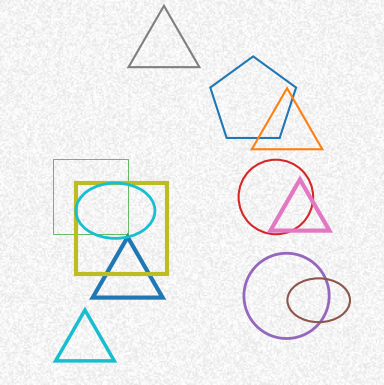[{"shape": "pentagon", "thickness": 1.5, "radius": 0.59, "center": [0.658, 0.736]}, {"shape": "triangle", "thickness": 3, "radius": 0.52, "center": [0.332, 0.279]}, {"shape": "triangle", "thickness": 1.5, "radius": 0.53, "center": [0.746, 0.665]}, {"shape": "square", "thickness": 0.5, "radius": 0.49, "center": [0.234, 0.489]}, {"shape": "circle", "thickness": 1.5, "radius": 0.48, "center": [0.717, 0.488]}, {"shape": "circle", "thickness": 2, "radius": 0.55, "center": [0.744, 0.231]}, {"shape": "oval", "thickness": 1.5, "radius": 0.41, "center": [0.828, 0.22]}, {"shape": "triangle", "thickness": 3, "radius": 0.44, "center": [0.779, 0.445]}, {"shape": "triangle", "thickness": 1.5, "radius": 0.53, "center": [0.426, 0.879]}, {"shape": "square", "thickness": 3, "radius": 0.59, "center": [0.316, 0.406]}, {"shape": "triangle", "thickness": 2.5, "radius": 0.44, "center": [0.221, 0.107]}, {"shape": "oval", "thickness": 2, "radius": 0.51, "center": [0.3, 0.453]}]